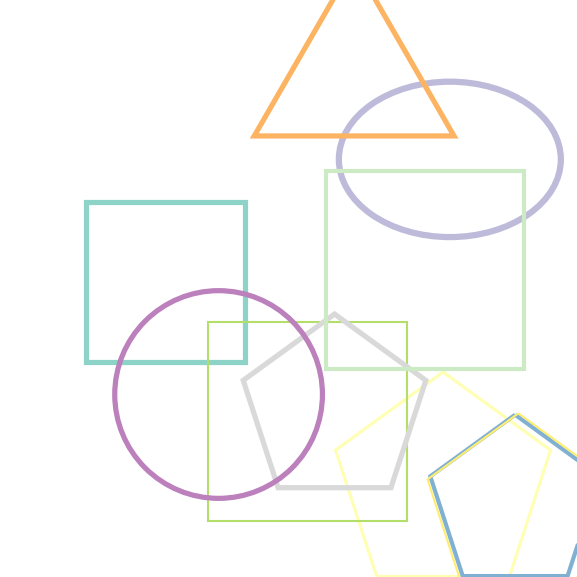[{"shape": "square", "thickness": 2.5, "radius": 0.69, "center": [0.287, 0.511]}, {"shape": "pentagon", "thickness": 1.5, "radius": 0.98, "center": [0.767, 0.159]}, {"shape": "oval", "thickness": 3, "radius": 0.96, "center": [0.779, 0.723]}, {"shape": "pentagon", "thickness": 2, "radius": 0.77, "center": [0.892, 0.127]}, {"shape": "triangle", "thickness": 2.5, "radius": 1.0, "center": [0.613, 0.864]}, {"shape": "square", "thickness": 1, "radius": 0.86, "center": [0.533, 0.27]}, {"shape": "pentagon", "thickness": 2.5, "radius": 0.83, "center": [0.579, 0.289]}, {"shape": "circle", "thickness": 2.5, "radius": 0.9, "center": [0.379, 0.316]}, {"shape": "square", "thickness": 2, "radius": 0.86, "center": [0.736, 0.531]}, {"shape": "pentagon", "thickness": 1, "radius": 0.83, "center": [0.898, 0.118]}]